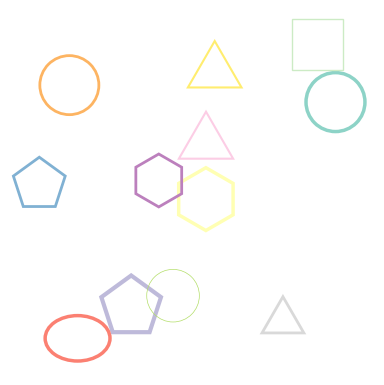[{"shape": "circle", "thickness": 2.5, "radius": 0.38, "center": [0.871, 0.735]}, {"shape": "hexagon", "thickness": 2.5, "radius": 0.41, "center": [0.535, 0.483]}, {"shape": "pentagon", "thickness": 3, "radius": 0.41, "center": [0.341, 0.203]}, {"shape": "oval", "thickness": 2.5, "radius": 0.42, "center": [0.201, 0.121]}, {"shape": "pentagon", "thickness": 2, "radius": 0.35, "center": [0.102, 0.521]}, {"shape": "circle", "thickness": 2, "radius": 0.38, "center": [0.18, 0.779]}, {"shape": "circle", "thickness": 0.5, "radius": 0.34, "center": [0.449, 0.232]}, {"shape": "triangle", "thickness": 1.5, "radius": 0.41, "center": [0.535, 0.628]}, {"shape": "triangle", "thickness": 2, "radius": 0.31, "center": [0.735, 0.167]}, {"shape": "hexagon", "thickness": 2, "radius": 0.34, "center": [0.412, 0.531]}, {"shape": "square", "thickness": 1, "radius": 0.33, "center": [0.824, 0.884]}, {"shape": "triangle", "thickness": 1.5, "radius": 0.4, "center": [0.558, 0.813]}]